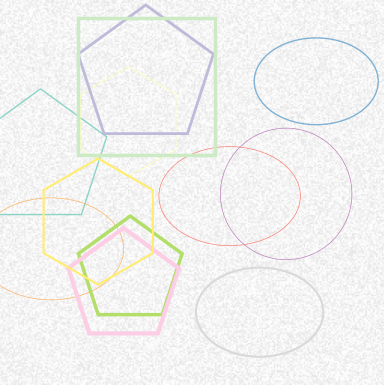[{"shape": "pentagon", "thickness": 1, "radius": 0.9, "center": [0.105, 0.589]}, {"shape": "hexagon", "thickness": 0.5, "radius": 0.72, "center": [0.333, 0.684]}, {"shape": "pentagon", "thickness": 2, "radius": 0.92, "center": [0.379, 0.802]}, {"shape": "oval", "thickness": 0.5, "radius": 0.92, "center": [0.596, 0.491]}, {"shape": "oval", "thickness": 1, "radius": 0.81, "center": [0.821, 0.789]}, {"shape": "oval", "thickness": 0.5, "radius": 0.95, "center": [0.132, 0.354]}, {"shape": "pentagon", "thickness": 2.5, "radius": 0.71, "center": [0.338, 0.297]}, {"shape": "pentagon", "thickness": 3, "radius": 0.76, "center": [0.321, 0.256]}, {"shape": "oval", "thickness": 1.5, "radius": 0.83, "center": [0.674, 0.189]}, {"shape": "circle", "thickness": 0.5, "radius": 0.85, "center": [0.743, 0.496]}, {"shape": "square", "thickness": 2.5, "radius": 0.89, "center": [0.38, 0.776]}, {"shape": "hexagon", "thickness": 1.5, "radius": 0.82, "center": [0.255, 0.425]}]